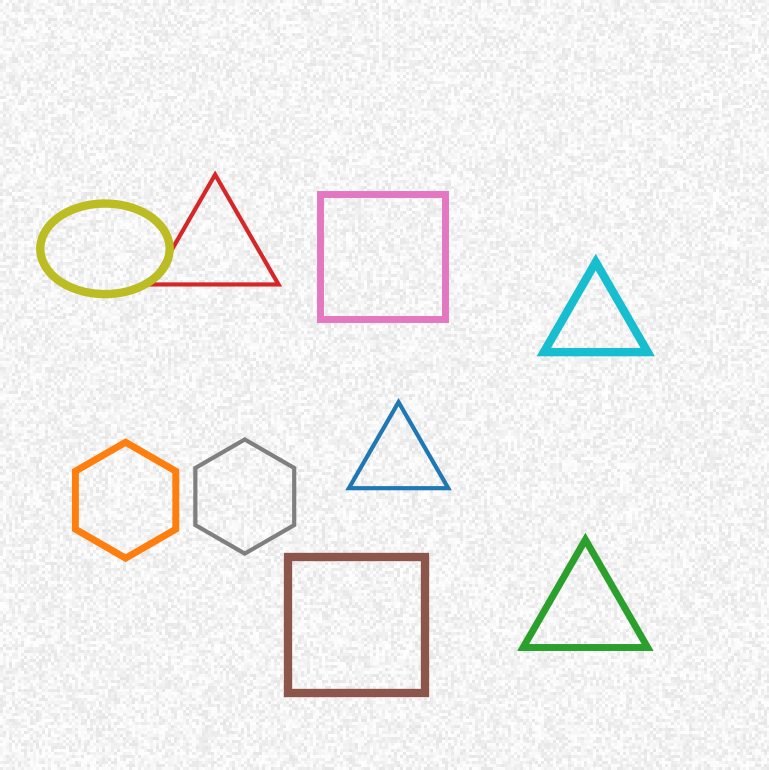[{"shape": "triangle", "thickness": 1.5, "radius": 0.37, "center": [0.518, 0.403]}, {"shape": "hexagon", "thickness": 2.5, "radius": 0.38, "center": [0.163, 0.35]}, {"shape": "triangle", "thickness": 2.5, "radius": 0.47, "center": [0.76, 0.206]}, {"shape": "triangle", "thickness": 1.5, "radius": 0.48, "center": [0.279, 0.678]}, {"shape": "square", "thickness": 3, "radius": 0.44, "center": [0.463, 0.188]}, {"shape": "square", "thickness": 2.5, "radius": 0.41, "center": [0.497, 0.666]}, {"shape": "hexagon", "thickness": 1.5, "radius": 0.37, "center": [0.318, 0.355]}, {"shape": "oval", "thickness": 3, "radius": 0.42, "center": [0.136, 0.677]}, {"shape": "triangle", "thickness": 3, "radius": 0.39, "center": [0.774, 0.582]}]